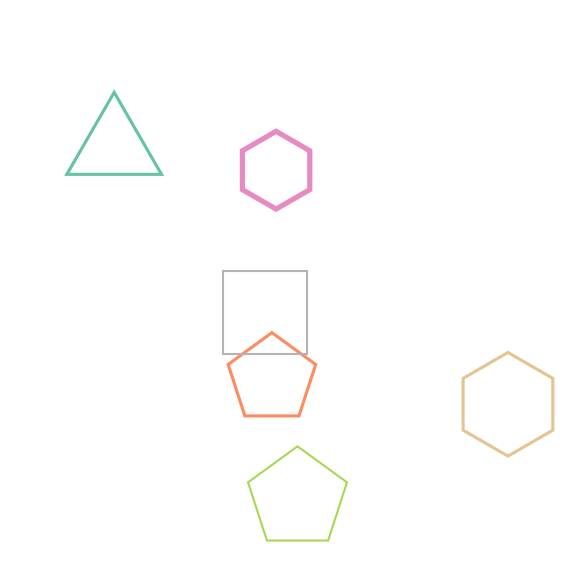[{"shape": "triangle", "thickness": 1.5, "radius": 0.47, "center": [0.198, 0.745]}, {"shape": "pentagon", "thickness": 1.5, "radius": 0.4, "center": [0.471, 0.343]}, {"shape": "hexagon", "thickness": 2.5, "radius": 0.34, "center": [0.478, 0.704]}, {"shape": "pentagon", "thickness": 1, "radius": 0.45, "center": [0.515, 0.136]}, {"shape": "hexagon", "thickness": 1.5, "radius": 0.45, "center": [0.88, 0.299]}, {"shape": "square", "thickness": 1, "radius": 0.36, "center": [0.459, 0.458]}]